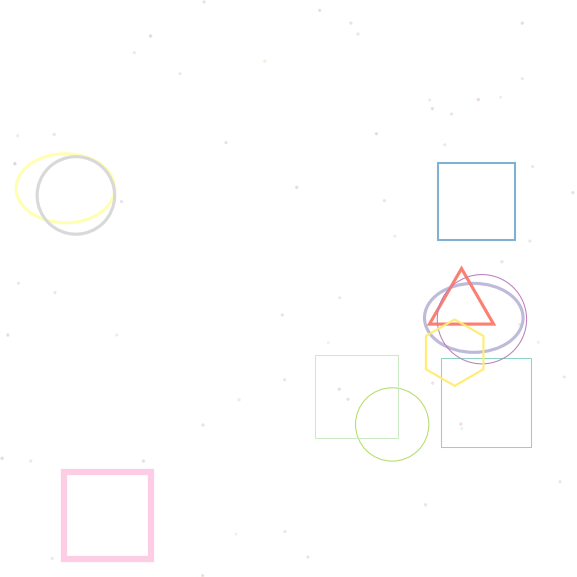[{"shape": "square", "thickness": 0.5, "radius": 0.39, "center": [0.842, 0.302]}, {"shape": "oval", "thickness": 1.5, "radius": 0.43, "center": [0.113, 0.673]}, {"shape": "oval", "thickness": 1.5, "radius": 0.43, "center": [0.82, 0.449]}, {"shape": "triangle", "thickness": 1.5, "radius": 0.32, "center": [0.799, 0.47]}, {"shape": "square", "thickness": 1, "radius": 0.33, "center": [0.825, 0.65]}, {"shape": "circle", "thickness": 0.5, "radius": 0.32, "center": [0.679, 0.264]}, {"shape": "square", "thickness": 3, "radius": 0.38, "center": [0.186, 0.106]}, {"shape": "circle", "thickness": 1.5, "radius": 0.34, "center": [0.131, 0.661]}, {"shape": "circle", "thickness": 0.5, "radius": 0.39, "center": [0.835, 0.446]}, {"shape": "square", "thickness": 0.5, "radius": 0.36, "center": [0.618, 0.313]}, {"shape": "hexagon", "thickness": 1, "radius": 0.29, "center": [0.787, 0.389]}]